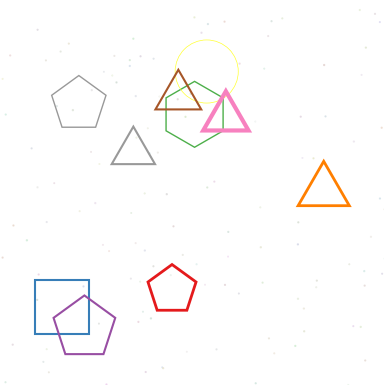[{"shape": "pentagon", "thickness": 2, "radius": 0.33, "center": [0.447, 0.247]}, {"shape": "square", "thickness": 1.5, "radius": 0.35, "center": [0.162, 0.204]}, {"shape": "hexagon", "thickness": 1, "radius": 0.43, "center": [0.505, 0.703]}, {"shape": "pentagon", "thickness": 1.5, "radius": 0.42, "center": [0.219, 0.148]}, {"shape": "triangle", "thickness": 2, "radius": 0.38, "center": [0.841, 0.504]}, {"shape": "circle", "thickness": 0.5, "radius": 0.41, "center": [0.537, 0.814]}, {"shape": "triangle", "thickness": 1.5, "radius": 0.34, "center": [0.463, 0.75]}, {"shape": "triangle", "thickness": 3, "radius": 0.34, "center": [0.587, 0.695]}, {"shape": "pentagon", "thickness": 1, "radius": 0.37, "center": [0.205, 0.73]}, {"shape": "triangle", "thickness": 1.5, "radius": 0.32, "center": [0.346, 0.606]}]